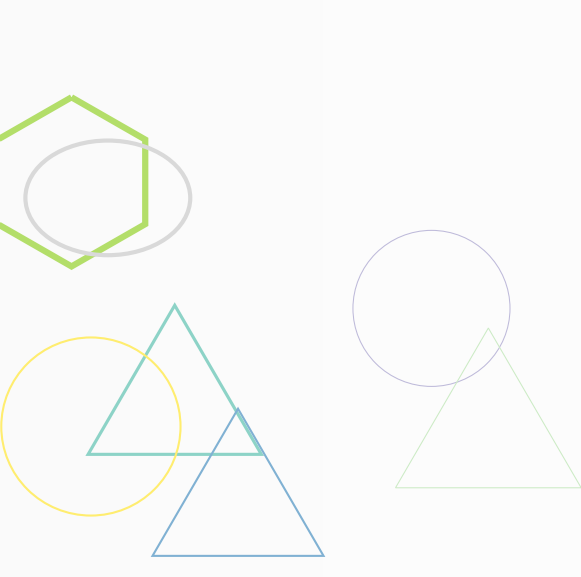[{"shape": "triangle", "thickness": 1.5, "radius": 0.86, "center": [0.301, 0.298]}, {"shape": "circle", "thickness": 0.5, "radius": 0.68, "center": [0.742, 0.465]}, {"shape": "triangle", "thickness": 1, "radius": 0.85, "center": [0.41, 0.122]}, {"shape": "hexagon", "thickness": 3, "radius": 0.73, "center": [0.123, 0.684]}, {"shape": "oval", "thickness": 2, "radius": 0.71, "center": [0.186, 0.656]}, {"shape": "triangle", "thickness": 0.5, "radius": 0.92, "center": [0.84, 0.247]}, {"shape": "circle", "thickness": 1, "radius": 0.77, "center": [0.156, 0.261]}]